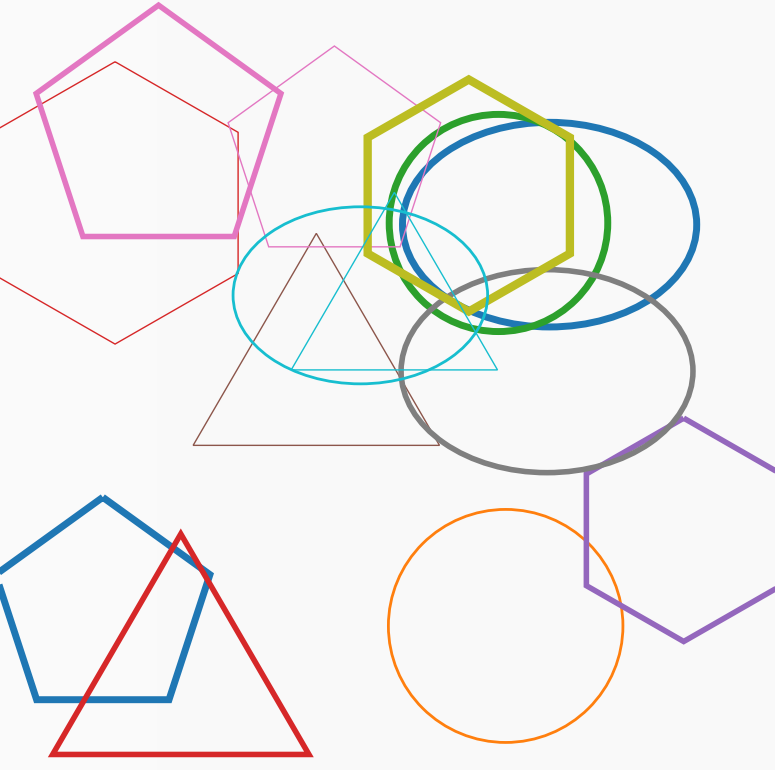[{"shape": "pentagon", "thickness": 2.5, "radius": 0.73, "center": [0.133, 0.209]}, {"shape": "oval", "thickness": 2.5, "radius": 0.95, "center": [0.709, 0.708]}, {"shape": "circle", "thickness": 1, "radius": 0.76, "center": [0.652, 0.187]}, {"shape": "circle", "thickness": 2.5, "radius": 0.71, "center": [0.643, 0.71]}, {"shape": "triangle", "thickness": 2, "radius": 0.95, "center": [0.233, 0.116]}, {"shape": "hexagon", "thickness": 0.5, "radius": 0.92, "center": [0.148, 0.736]}, {"shape": "hexagon", "thickness": 2, "radius": 0.73, "center": [0.882, 0.312]}, {"shape": "triangle", "thickness": 0.5, "radius": 0.92, "center": [0.408, 0.513]}, {"shape": "pentagon", "thickness": 2, "radius": 0.83, "center": [0.205, 0.827]}, {"shape": "pentagon", "thickness": 0.5, "radius": 0.72, "center": [0.431, 0.796]}, {"shape": "oval", "thickness": 2, "radius": 0.94, "center": [0.706, 0.518]}, {"shape": "hexagon", "thickness": 3, "radius": 0.75, "center": [0.605, 0.746]}, {"shape": "oval", "thickness": 1, "radius": 0.82, "center": [0.465, 0.616]}, {"shape": "triangle", "thickness": 0.5, "radius": 0.77, "center": [0.509, 0.596]}]